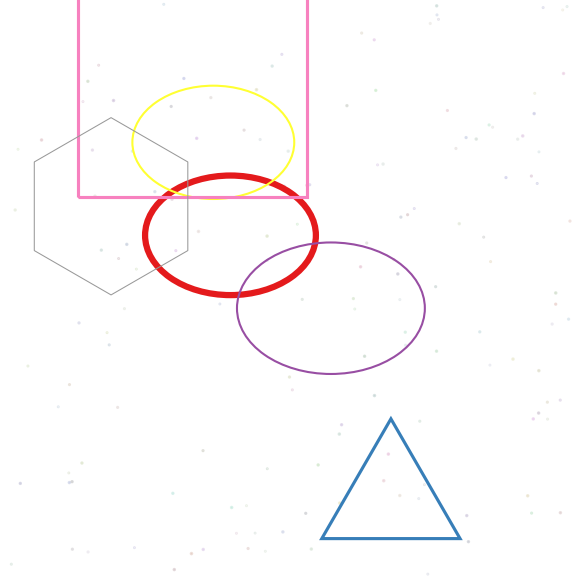[{"shape": "oval", "thickness": 3, "radius": 0.74, "center": [0.399, 0.592]}, {"shape": "triangle", "thickness": 1.5, "radius": 0.69, "center": [0.677, 0.136]}, {"shape": "oval", "thickness": 1, "radius": 0.81, "center": [0.573, 0.465]}, {"shape": "oval", "thickness": 1, "radius": 0.7, "center": [0.369, 0.753]}, {"shape": "square", "thickness": 1.5, "radius": 0.99, "center": [0.334, 0.857]}, {"shape": "hexagon", "thickness": 0.5, "radius": 0.77, "center": [0.192, 0.642]}]